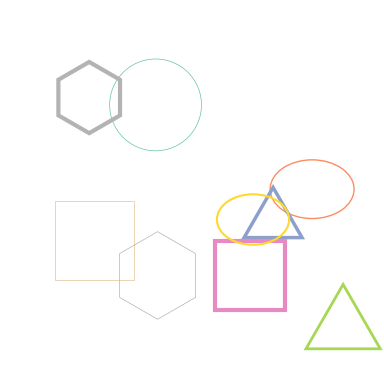[{"shape": "circle", "thickness": 0.5, "radius": 0.6, "center": [0.404, 0.728]}, {"shape": "oval", "thickness": 1, "radius": 0.54, "center": [0.811, 0.509]}, {"shape": "triangle", "thickness": 2.5, "radius": 0.43, "center": [0.709, 0.426]}, {"shape": "square", "thickness": 3, "radius": 0.45, "center": [0.65, 0.285]}, {"shape": "triangle", "thickness": 2, "radius": 0.56, "center": [0.891, 0.15]}, {"shape": "oval", "thickness": 1.5, "radius": 0.47, "center": [0.657, 0.43]}, {"shape": "square", "thickness": 0.5, "radius": 0.52, "center": [0.245, 0.375]}, {"shape": "hexagon", "thickness": 0.5, "radius": 0.57, "center": [0.409, 0.284]}, {"shape": "hexagon", "thickness": 3, "radius": 0.46, "center": [0.232, 0.747]}]